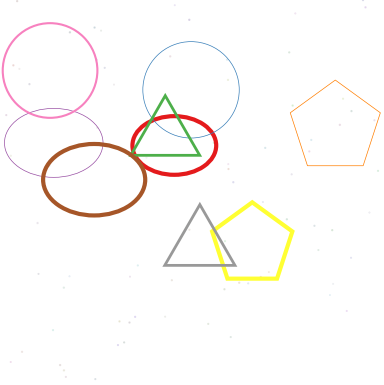[{"shape": "oval", "thickness": 3, "radius": 0.54, "center": [0.453, 0.622]}, {"shape": "circle", "thickness": 0.5, "radius": 0.63, "center": [0.496, 0.767]}, {"shape": "triangle", "thickness": 2, "radius": 0.52, "center": [0.429, 0.648]}, {"shape": "oval", "thickness": 0.5, "radius": 0.64, "center": [0.14, 0.629]}, {"shape": "pentagon", "thickness": 0.5, "radius": 0.62, "center": [0.871, 0.669]}, {"shape": "pentagon", "thickness": 3, "radius": 0.55, "center": [0.655, 0.365]}, {"shape": "oval", "thickness": 3, "radius": 0.66, "center": [0.245, 0.533]}, {"shape": "circle", "thickness": 1.5, "radius": 0.61, "center": [0.13, 0.817]}, {"shape": "triangle", "thickness": 2, "radius": 0.53, "center": [0.519, 0.363]}]